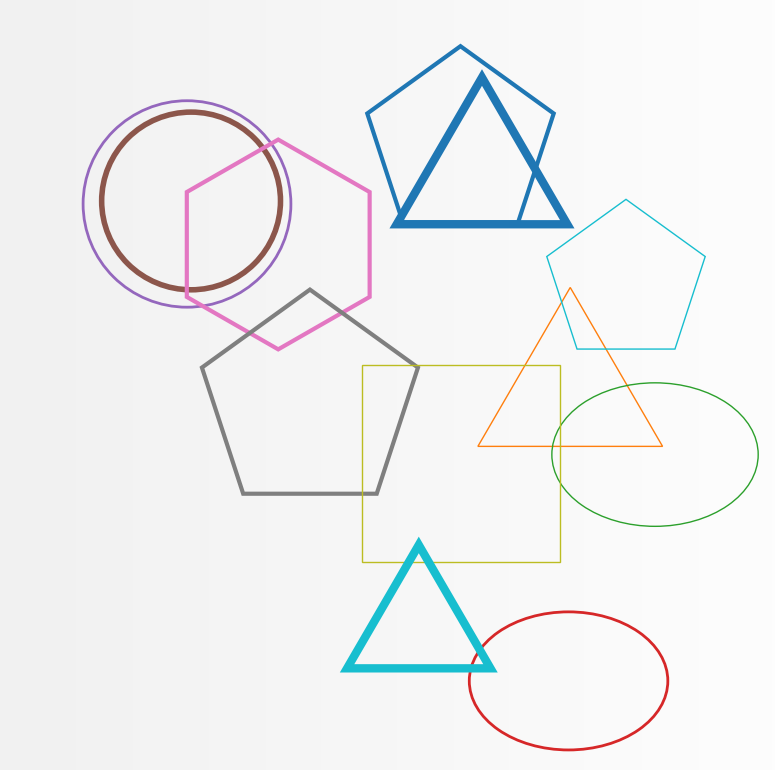[{"shape": "pentagon", "thickness": 1.5, "radius": 0.63, "center": [0.594, 0.814]}, {"shape": "triangle", "thickness": 3, "radius": 0.64, "center": [0.622, 0.772]}, {"shape": "triangle", "thickness": 0.5, "radius": 0.69, "center": [0.736, 0.489]}, {"shape": "oval", "thickness": 0.5, "radius": 0.67, "center": [0.845, 0.41]}, {"shape": "oval", "thickness": 1, "radius": 0.64, "center": [0.734, 0.116]}, {"shape": "circle", "thickness": 1, "radius": 0.67, "center": [0.241, 0.735]}, {"shape": "circle", "thickness": 2, "radius": 0.58, "center": [0.247, 0.739]}, {"shape": "hexagon", "thickness": 1.5, "radius": 0.68, "center": [0.359, 0.682]}, {"shape": "pentagon", "thickness": 1.5, "radius": 0.73, "center": [0.4, 0.477]}, {"shape": "square", "thickness": 0.5, "radius": 0.64, "center": [0.595, 0.398]}, {"shape": "pentagon", "thickness": 0.5, "radius": 0.54, "center": [0.808, 0.634]}, {"shape": "triangle", "thickness": 3, "radius": 0.53, "center": [0.54, 0.185]}]